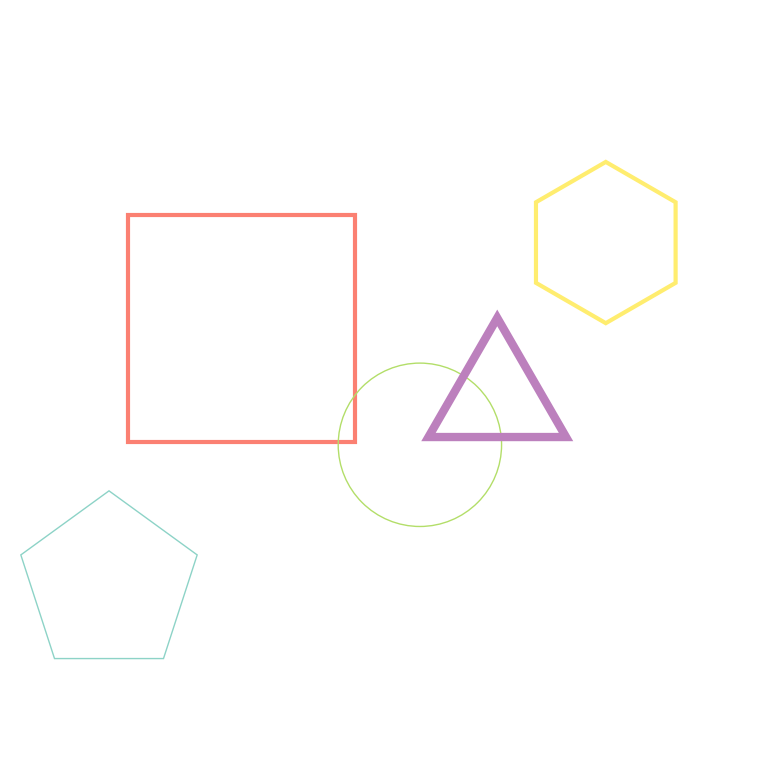[{"shape": "pentagon", "thickness": 0.5, "radius": 0.6, "center": [0.142, 0.242]}, {"shape": "square", "thickness": 1.5, "radius": 0.74, "center": [0.314, 0.574]}, {"shape": "circle", "thickness": 0.5, "radius": 0.53, "center": [0.545, 0.422]}, {"shape": "triangle", "thickness": 3, "radius": 0.52, "center": [0.646, 0.484]}, {"shape": "hexagon", "thickness": 1.5, "radius": 0.52, "center": [0.787, 0.685]}]